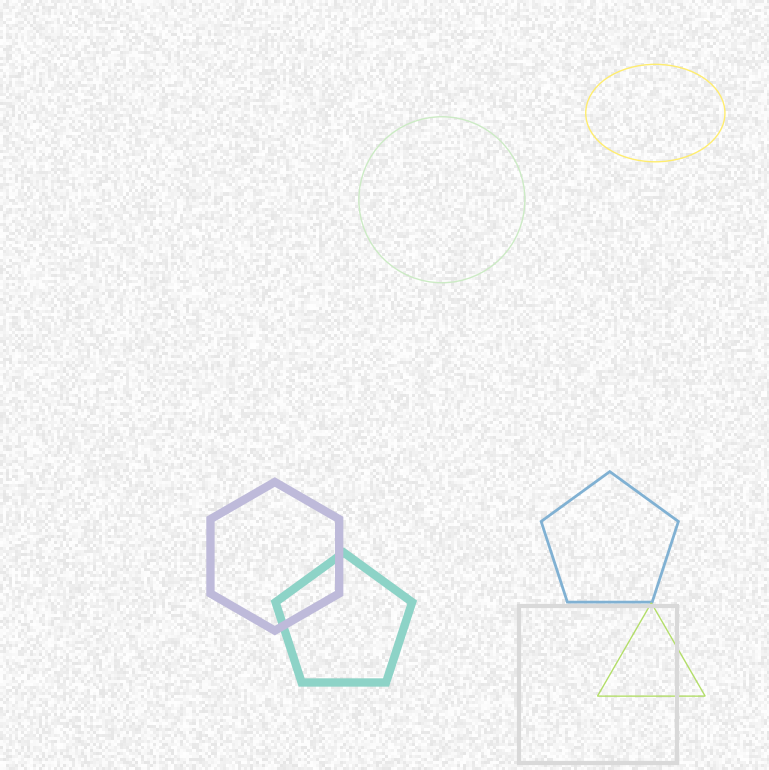[{"shape": "pentagon", "thickness": 3, "radius": 0.47, "center": [0.447, 0.189]}, {"shape": "hexagon", "thickness": 3, "radius": 0.48, "center": [0.357, 0.278]}, {"shape": "pentagon", "thickness": 1, "radius": 0.47, "center": [0.792, 0.294]}, {"shape": "triangle", "thickness": 0.5, "radius": 0.4, "center": [0.846, 0.136]}, {"shape": "square", "thickness": 1.5, "radius": 0.51, "center": [0.777, 0.111]}, {"shape": "circle", "thickness": 0.5, "radius": 0.54, "center": [0.574, 0.741]}, {"shape": "oval", "thickness": 0.5, "radius": 0.45, "center": [0.851, 0.853]}]